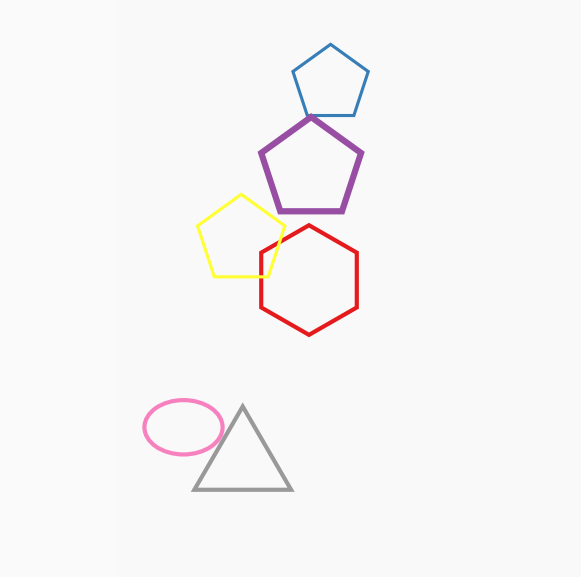[{"shape": "hexagon", "thickness": 2, "radius": 0.47, "center": [0.532, 0.514]}, {"shape": "pentagon", "thickness": 1.5, "radius": 0.34, "center": [0.569, 0.854]}, {"shape": "pentagon", "thickness": 3, "radius": 0.45, "center": [0.535, 0.706]}, {"shape": "pentagon", "thickness": 1.5, "radius": 0.39, "center": [0.415, 0.584]}, {"shape": "oval", "thickness": 2, "radius": 0.34, "center": [0.316, 0.259]}, {"shape": "triangle", "thickness": 2, "radius": 0.48, "center": [0.418, 0.199]}]